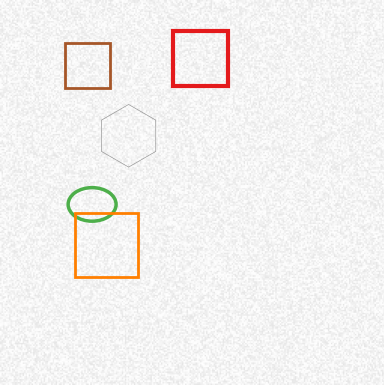[{"shape": "square", "thickness": 3, "radius": 0.36, "center": [0.522, 0.849]}, {"shape": "oval", "thickness": 2.5, "radius": 0.31, "center": [0.239, 0.469]}, {"shape": "square", "thickness": 2, "radius": 0.41, "center": [0.276, 0.363]}, {"shape": "square", "thickness": 2, "radius": 0.29, "center": [0.228, 0.83]}, {"shape": "hexagon", "thickness": 0.5, "radius": 0.41, "center": [0.334, 0.647]}]